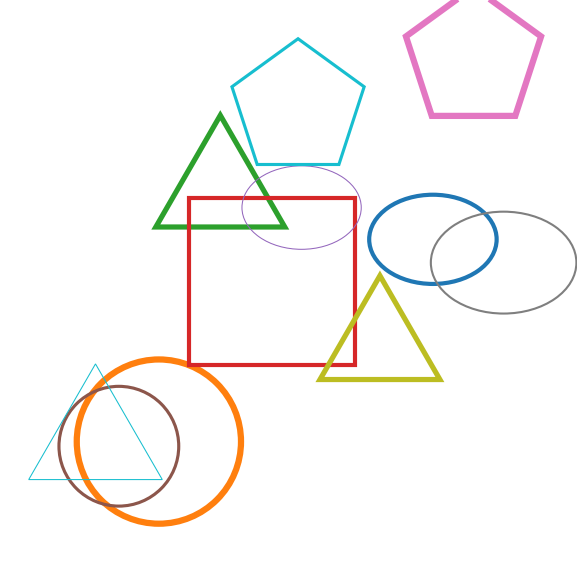[{"shape": "oval", "thickness": 2, "radius": 0.55, "center": [0.75, 0.585]}, {"shape": "circle", "thickness": 3, "radius": 0.71, "center": [0.275, 0.234]}, {"shape": "triangle", "thickness": 2.5, "radius": 0.64, "center": [0.381, 0.671]}, {"shape": "square", "thickness": 2, "radius": 0.72, "center": [0.471, 0.512]}, {"shape": "oval", "thickness": 0.5, "radius": 0.52, "center": [0.522, 0.64]}, {"shape": "circle", "thickness": 1.5, "radius": 0.52, "center": [0.206, 0.226]}, {"shape": "pentagon", "thickness": 3, "radius": 0.62, "center": [0.82, 0.898]}, {"shape": "oval", "thickness": 1, "radius": 0.63, "center": [0.872, 0.544]}, {"shape": "triangle", "thickness": 2.5, "radius": 0.6, "center": [0.658, 0.402]}, {"shape": "pentagon", "thickness": 1.5, "radius": 0.6, "center": [0.516, 0.812]}, {"shape": "triangle", "thickness": 0.5, "radius": 0.67, "center": [0.165, 0.235]}]